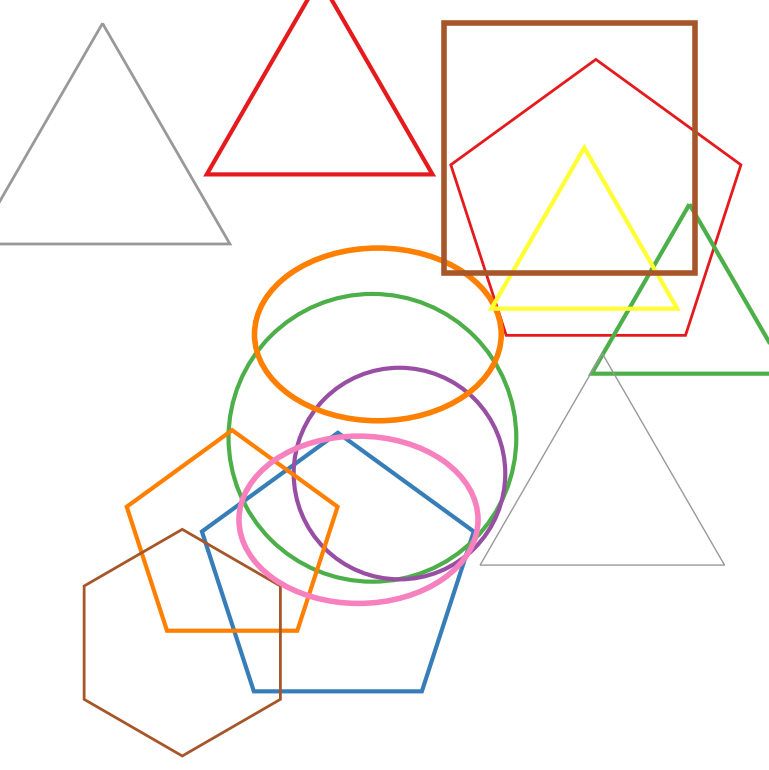[{"shape": "triangle", "thickness": 1.5, "radius": 0.85, "center": [0.415, 0.858]}, {"shape": "pentagon", "thickness": 1, "radius": 0.99, "center": [0.774, 0.725]}, {"shape": "pentagon", "thickness": 1.5, "radius": 0.93, "center": [0.439, 0.252]}, {"shape": "triangle", "thickness": 1.5, "radius": 0.73, "center": [0.895, 0.588]}, {"shape": "circle", "thickness": 1.5, "radius": 0.93, "center": [0.484, 0.431]}, {"shape": "circle", "thickness": 1.5, "radius": 0.69, "center": [0.519, 0.385]}, {"shape": "oval", "thickness": 2, "radius": 0.8, "center": [0.491, 0.566]}, {"shape": "pentagon", "thickness": 1.5, "radius": 0.72, "center": [0.301, 0.297]}, {"shape": "triangle", "thickness": 1.5, "radius": 0.7, "center": [0.759, 0.669]}, {"shape": "hexagon", "thickness": 1, "radius": 0.74, "center": [0.237, 0.165]}, {"shape": "square", "thickness": 2, "radius": 0.81, "center": [0.74, 0.808]}, {"shape": "oval", "thickness": 2, "radius": 0.78, "center": [0.466, 0.325]}, {"shape": "triangle", "thickness": 1, "radius": 0.96, "center": [0.133, 0.779]}, {"shape": "triangle", "thickness": 0.5, "radius": 0.92, "center": [0.782, 0.358]}]